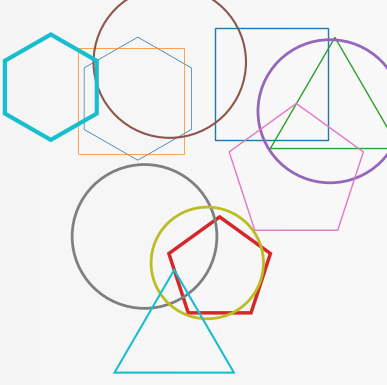[{"shape": "square", "thickness": 1, "radius": 0.73, "center": [0.701, 0.782]}, {"shape": "hexagon", "thickness": 0.5, "radius": 0.8, "center": [0.356, 0.744]}, {"shape": "square", "thickness": 0.5, "radius": 0.69, "center": [0.338, 0.737]}, {"shape": "triangle", "thickness": 1, "radius": 0.96, "center": [0.864, 0.71]}, {"shape": "pentagon", "thickness": 2.5, "radius": 0.69, "center": [0.567, 0.299]}, {"shape": "circle", "thickness": 2, "radius": 0.93, "center": [0.852, 0.711]}, {"shape": "circle", "thickness": 1.5, "radius": 0.98, "center": [0.438, 0.839]}, {"shape": "pentagon", "thickness": 1, "radius": 0.91, "center": [0.765, 0.549]}, {"shape": "circle", "thickness": 2, "radius": 0.93, "center": [0.373, 0.386]}, {"shape": "circle", "thickness": 2, "radius": 0.73, "center": [0.535, 0.317]}, {"shape": "hexagon", "thickness": 3, "radius": 0.68, "center": [0.131, 0.774]}, {"shape": "triangle", "thickness": 1.5, "radius": 0.89, "center": [0.45, 0.121]}]